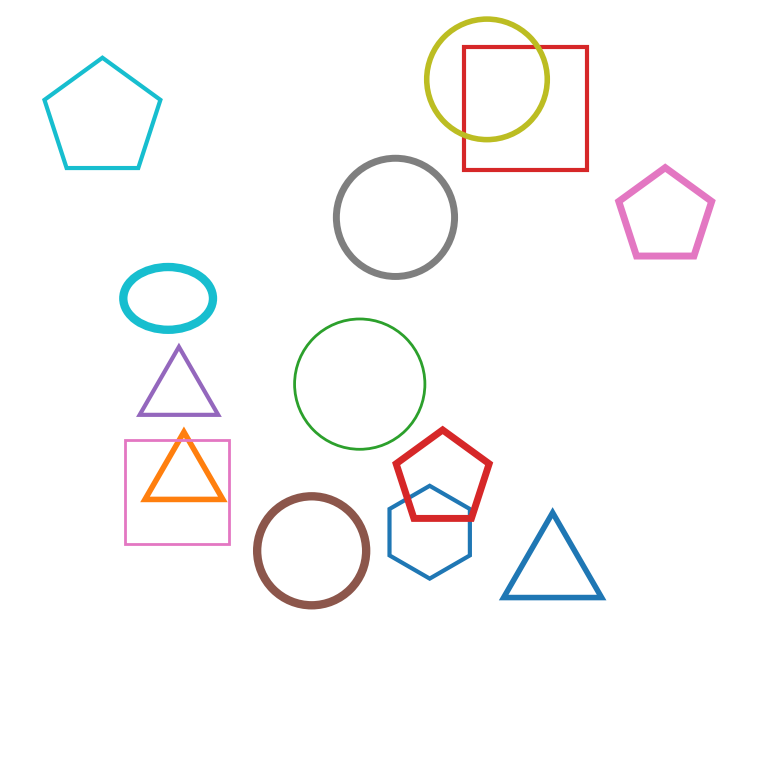[{"shape": "hexagon", "thickness": 1.5, "radius": 0.3, "center": [0.558, 0.309]}, {"shape": "triangle", "thickness": 2, "radius": 0.37, "center": [0.718, 0.261]}, {"shape": "triangle", "thickness": 2, "radius": 0.29, "center": [0.239, 0.381]}, {"shape": "circle", "thickness": 1, "radius": 0.42, "center": [0.467, 0.501]}, {"shape": "pentagon", "thickness": 2.5, "radius": 0.32, "center": [0.575, 0.378]}, {"shape": "square", "thickness": 1.5, "radius": 0.4, "center": [0.682, 0.859]}, {"shape": "triangle", "thickness": 1.5, "radius": 0.29, "center": [0.232, 0.491]}, {"shape": "circle", "thickness": 3, "radius": 0.35, "center": [0.405, 0.285]}, {"shape": "square", "thickness": 1, "radius": 0.34, "center": [0.23, 0.361]}, {"shape": "pentagon", "thickness": 2.5, "radius": 0.32, "center": [0.864, 0.719]}, {"shape": "circle", "thickness": 2.5, "radius": 0.38, "center": [0.514, 0.718]}, {"shape": "circle", "thickness": 2, "radius": 0.39, "center": [0.632, 0.897]}, {"shape": "pentagon", "thickness": 1.5, "radius": 0.4, "center": [0.133, 0.846]}, {"shape": "oval", "thickness": 3, "radius": 0.29, "center": [0.218, 0.612]}]